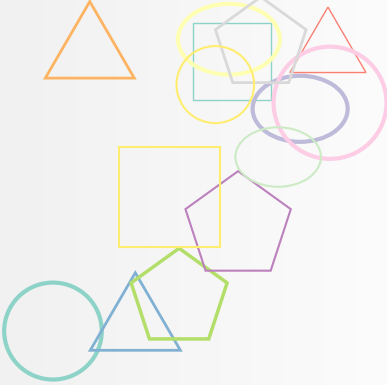[{"shape": "square", "thickness": 1, "radius": 0.5, "center": [0.598, 0.84]}, {"shape": "circle", "thickness": 3, "radius": 0.63, "center": [0.137, 0.14]}, {"shape": "oval", "thickness": 3, "radius": 0.66, "center": [0.591, 0.898]}, {"shape": "oval", "thickness": 3, "radius": 0.61, "center": [0.775, 0.717]}, {"shape": "triangle", "thickness": 1, "radius": 0.57, "center": [0.846, 0.868]}, {"shape": "triangle", "thickness": 2, "radius": 0.67, "center": [0.349, 0.157]}, {"shape": "triangle", "thickness": 2, "radius": 0.66, "center": [0.232, 0.863]}, {"shape": "pentagon", "thickness": 2.5, "radius": 0.65, "center": [0.462, 0.225]}, {"shape": "circle", "thickness": 3, "radius": 0.73, "center": [0.852, 0.733]}, {"shape": "pentagon", "thickness": 2, "radius": 0.62, "center": [0.673, 0.885]}, {"shape": "pentagon", "thickness": 1.5, "radius": 0.71, "center": [0.615, 0.413]}, {"shape": "oval", "thickness": 1.5, "radius": 0.55, "center": [0.718, 0.592]}, {"shape": "square", "thickness": 1.5, "radius": 0.65, "center": [0.438, 0.489]}, {"shape": "circle", "thickness": 1.5, "radius": 0.5, "center": [0.556, 0.78]}]